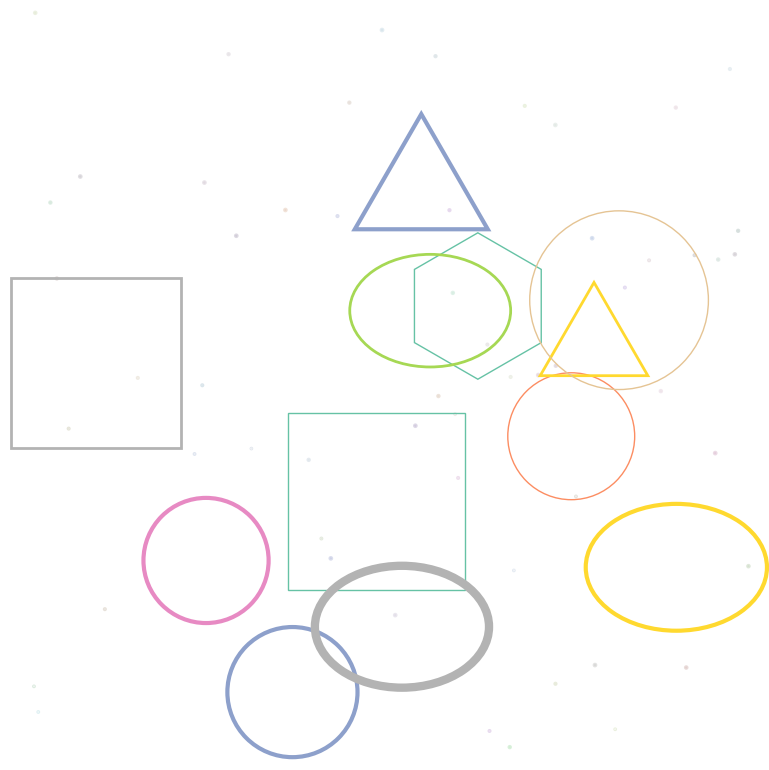[{"shape": "hexagon", "thickness": 0.5, "radius": 0.48, "center": [0.621, 0.603]}, {"shape": "square", "thickness": 0.5, "radius": 0.58, "center": [0.489, 0.348]}, {"shape": "circle", "thickness": 0.5, "radius": 0.41, "center": [0.742, 0.433]}, {"shape": "circle", "thickness": 1.5, "radius": 0.42, "center": [0.38, 0.101]}, {"shape": "triangle", "thickness": 1.5, "radius": 0.5, "center": [0.547, 0.752]}, {"shape": "circle", "thickness": 1.5, "radius": 0.41, "center": [0.268, 0.272]}, {"shape": "oval", "thickness": 1, "radius": 0.52, "center": [0.559, 0.597]}, {"shape": "triangle", "thickness": 1, "radius": 0.4, "center": [0.771, 0.552]}, {"shape": "oval", "thickness": 1.5, "radius": 0.59, "center": [0.878, 0.263]}, {"shape": "circle", "thickness": 0.5, "radius": 0.58, "center": [0.804, 0.61]}, {"shape": "square", "thickness": 1, "radius": 0.55, "center": [0.124, 0.529]}, {"shape": "oval", "thickness": 3, "radius": 0.57, "center": [0.522, 0.186]}]